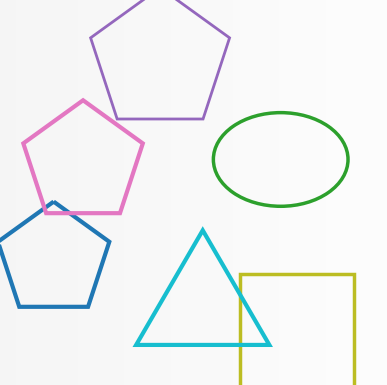[{"shape": "pentagon", "thickness": 3, "radius": 0.76, "center": [0.138, 0.325]}, {"shape": "oval", "thickness": 2.5, "radius": 0.87, "center": [0.724, 0.586]}, {"shape": "pentagon", "thickness": 2, "radius": 0.94, "center": [0.413, 0.843]}, {"shape": "pentagon", "thickness": 3, "radius": 0.81, "center": [0.214, 0.577]}, {"shape": "square", "thickness": 2.5, "radius": 0.74, "center": [0.767, 0.142]}, {"shape": "triangle", "thickness": 3, "radius": 0.99, "center": [0.523, 0.203]}]